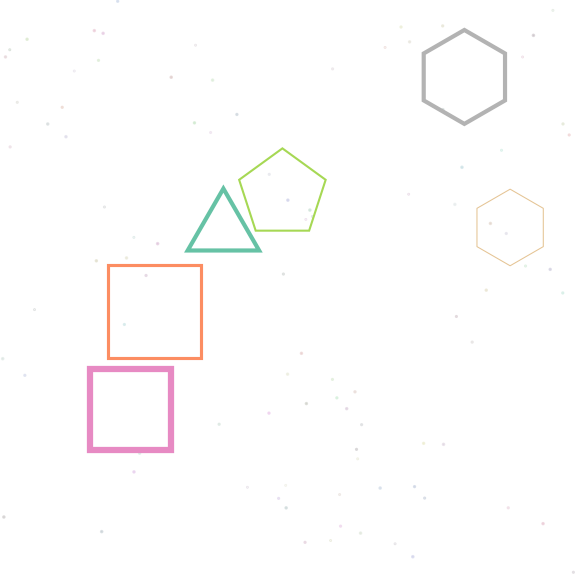[{"shape": "triangle", "thickness": 2, "radius": 0.36, "center": [0.387, 0.601]}, {"shape": "square", "thickness": 1.5, "radius": 0.4, "center": [0.267, 0.46]}, {"shape": "square", "thickness": 3, "radius": 0.35, "center": [0.226, 0.291]}, {"shape": "pentagon", "thickness": 1, "radius": 0.39, "center": [0.489, 0.663]}, {"shape": "hexagon", "thickness": 0.5, "radius": 0.33, "center": [0.883, 0.605]}, {"shape": "hexagon", "thickness": 2, "radius": 0.41, "center": [0.804, 0.866]}]